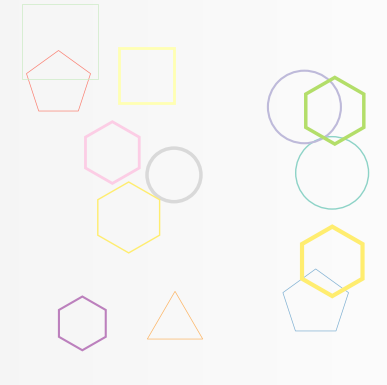[{"shape": "circle", "thickness": 1, "radius": 0.47, "center": [0.857, 0.551]}, {"shape": "square", "thickness": 2, "radius": 0.36, "center": [0.379, 0.805]}, {"shape": "circle", "thickness": 1.5, "radius": 0.47, "center": [0.786, 0.722]}, {"shape": "pentagon", "thickness": 0.5, "radius": 0.43, "center": [0.151, 0.782]}, {"shape": "pentagon", "thickness": 0.5, "radius": 0.45, "center": [0.815, 0.212]}, {"shape": "triangle", "thickness": 0.5, "radius": 0.41, "center": [0.452, 0.161]}, {"shape": "hexagon", "thickness": 2.5, "radius": 0.43, "center": [0.864, 0.712]}, {"shape": "hexagon", "thickness": 2, "radius": 0.4, "center": [0.29, 0.604]}, {"shape": "circle", "thickness": 2.5, "radius": 0.35, "center": [0.449, 0.546]}, {"shape": "hexagon", "thickness": 1.5, "radius": 0.35, "center": [0.212, 0.16]}, {"shape": "square", "thickness": 0.5, "radius": 0.49, "center": [0.155, 0.893]}, {"shape": "hexagon", "thickness": 3, "radius": 0.45, "center": [0.857, 0.321]}, {"shape": "hexagon", "thickness": 1, "radius": 0.46, "center": [0.332, 0.435]}]